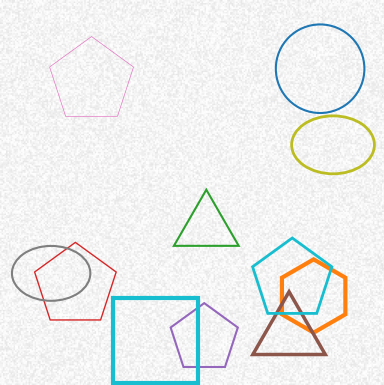[{"shape": "circle", "thickness": 1.5, "radius": 0.58, "center": [0.831, 0.822]}, {"shape": "hexagon", "thickness": 3, "radius": 0.48, "center": [0.815, 0.231]}, {"shape": "triangle", "thickness": 1.5, "radius": 0.49, "center": [0.536, 0.41]}, {"shape": "pentagon", "thickness": 1, "radius": 0.56, "center": [0.196, 0.259]}, {"shape": "pentagon", "thickness": 1.5, "radius": 0.46, "center": [0.53, 0.121]}, {"shape": "triangle", "thickness": 2.5, "radius": 0.54, "center": [0.751, 0.134]}, {"shape": "pentagon", "thickness": 0.5, "radius": 0.57, "center": [0.238, 0.791]}, {"shape": "oval", "thickness": 1.5, "radius": 0.51, "center": [0.133, 0.29]}, {"shape": "oval", "thickness": 2, "radius": 0.54, "center": [0.865, 0.624]}, {"shape": "pentagon", "thickness": 2, "radius": 0.54, "center": [0.759, 0.274]}, {"shape": "square", "thickness": 3, "radius": 0.55, "center": [0.404, 0.114]}]